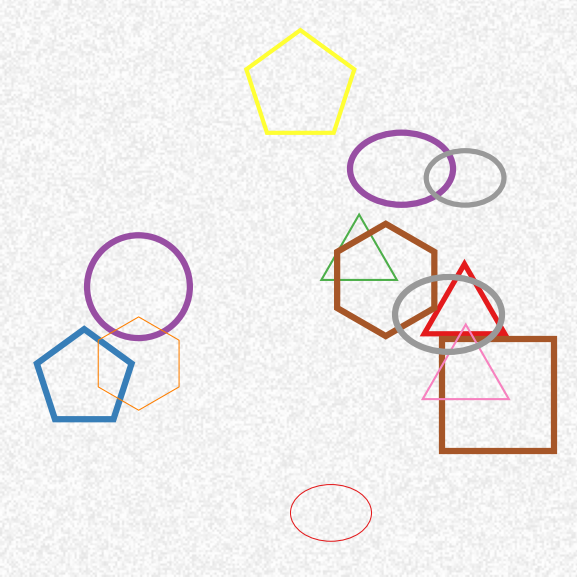[{"shape": "triangle", "thickness": 2.5, "radius": 0.4, "center": [0.804, 0.461]}, {"shape": "oval", "thickness": 0.5, "radius": 0.35, "center": [0.573, 0.111]}, {"shape": "pentagon", "thickness": 3, "radius": 0.43, "center": [0.146, 0.343]}, {"shape": "triangle", "thickness": 1, "radius": 0.38, "center": [0.622, 0.552]}, {"shape": "oval", "thickness": 3, "radius": 0.45, "center": [0.695, 0.707]}, {"shape": "circle", "thickness": 3, "radius": 0.45, "center": [0.24, 0.503]}, {"shape": "hexagon", "thickness": 0.5, "radius": 0.4, "center": [0.24, 0.37]}, {"shape": "pentagon", "thickness": 2, "radius": 0.49, "center": [0.52, 0.849]}, {"shape": "hexagon", "thickness": 3, "radius": 0.49, "center": [0.668, 0.514]}, {"shape": "square", "thickness": 3, "radius": 0.48, "center": [0.862, 0.315]}, {"shape": "triangle", "thickness": 1, "radius": 0.43, "center": [0.807, 0.351]}, {"shape": "oval", "thickness": 3, "radius": 0.46, "center": [0.777, 0.455]}, {"shape": "oval", "thickness": 2.5, "radius": 0.34, "center": [0.805, 0.691]}]